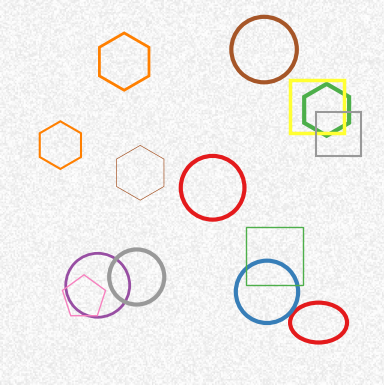[{"shape": "oval", "thickness": 3, "radius": 0.37, "center": [0.827, 0.162]}, {"shape": "circle", "thickness": 3, "radius": 0.41, "center": [0.552, 0.512]}, {"shape": "circle", "thickness": 3, "radius": 0.4, "center": [0.693, 0.242]}, {"shape": "square", "thickness": 1, "radius": 0.37, "center": [0.713, 0.335]}, {"shape": "hexagon", "thickness": 3, "radius": 0.34, "center": [0.848, 0.715]}, {"shape": "circle", "thickness": 2, "radius": 0.41, "center": [0.254, 0.259]}, {"shape": "hexagon", "thickness": 2, "radius": 0.37, "center": [0.323, 0.84]}, {"shape": "hexagon", "thickness": 1.5, "radius": 0.31, "center": [0.157, 0.623]}, {"shape": "square", "thickness": 2.5, "radius": 0.35, "center": [0.822, 0.724]}, {"shape": "circle", "thickness": 3, "radius": 0.43, "center": [0.686, 0.871]}, {"shape": "hexagon", "thickness": 0.5, "radius": 0.36, "center": [0.364, 0.551]}, {"shape": "pentagon", "thickness": 1, "radius": 0.29, "center": [0.218, 0.227]}, {"shape": "square", "thickness": 1.5, "radius": 0.29, "center": [0.879, 0.651]}, {"shape": "circle", "thickness": 3, "radius": 0.36, "center": [0.355, 0.281]}]